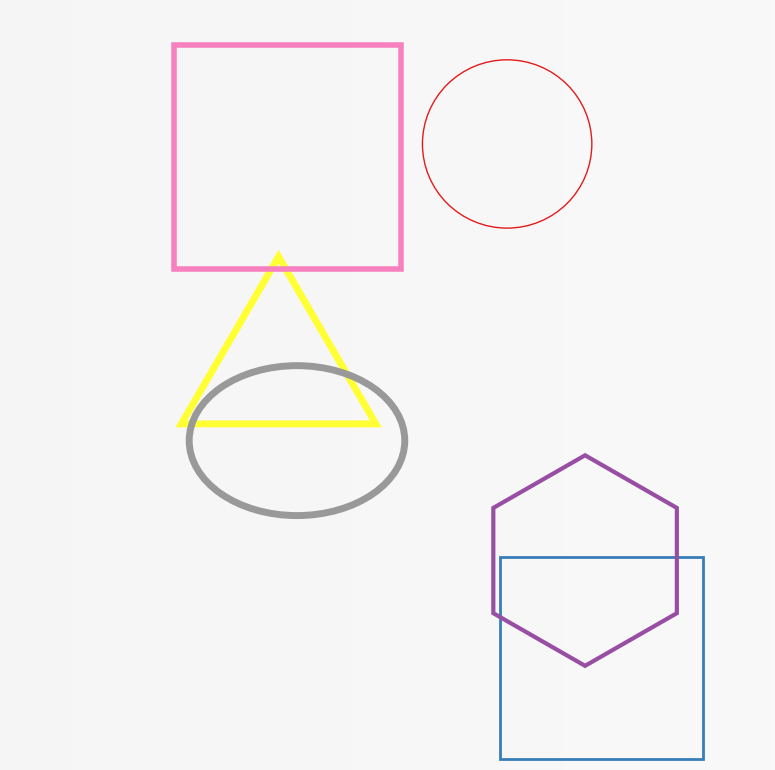[{"shape": "circle", "thickness": 0.5, "radius": 0.55, "center": [0.654, 0.813]}, {"shape": "square", "thickness": 1, "radius": 0.66, "center": [0.776, 0.145]}, {"shape": "hexagon", "thickness": 1.5, "radius": 0.68, "center": [0.755, 0.272]}, {"shape": "triangle", "thickness": 2.5, "radius": 0.72, "center": [0.359, 0.522]}, {"shape": "square", "thickness": 2, "radius": 0.73, "center": [0.371, 0.796]}, {"shape": "oval", "thickness": 2.5, "radius": 0.7, "center": [0.383, 0.428]}]